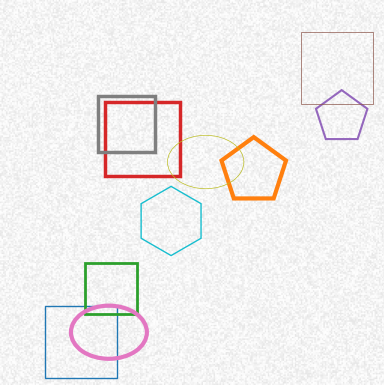[{"shape": "square", "thickness": 1, "radius": 0.47, "center": [0.21, 0.111]}, {"shape": "pentagon", "thickness": 3, "radius": 0.44, "center": [0.659, 0.556]}, {"shape": "square", "thickness": 2, "radius": 0.34, "center": [0.289, 0.25]}, {"shape": "square", "thickness": 2.5, "radius": 0.48, "center": [0.37, 0.638]}, {"shape": "pentagon", "thickness": 1.5, "radius": 0.35, "center": [0.888, 0.696]}, {"shape": "square", "thickness": 0.5, "radius": 0.47, "center": [0.876, 0.823]}, {"shape": "oval", "thickness": 3, "radius": 0.49, "center": [0.283, 0.137]}, {"shape": "square", "thickness": 2.5, "radius": 0.37, "center": [0.328, 0.678]}, {"shape": "oval", "thickness": 0.5, "radius": 0.5, "center": [0.534, 0.579]}, {"shape": "hexagon", "thickness": 1, "radius": 0.45, "center": [0.444, 0.426]}]